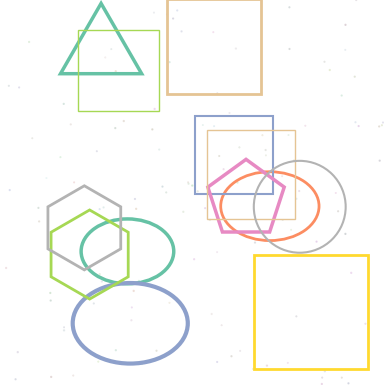[{"shape": "triangle", "thickness": 2.5, "radius": 0.61, "center": [0.263, 0.869]}, {"shape": "oval", "thickness": 2.5, "radius": 0.6, "center": [0.331, 0.347]}, {"shape": "oval", "thickness": 2, "radius": 0.64, "center": [0.701, 0.465]}, {"shape": "square", "thickness": 1.5, "radius": 0.51, "center": [0.607, 0.597]}, {"shape": "oval", "thickness": 3, "radius": 0.75, "center": [0.338, 0.16]}, {"shape": "pentagon", "thickness": 2.5, "radius": 0.52, "center": [0.639, 0.482]}, {"shape": "hexagon", "thickness": 2, "radius": 0.58, "center": [0.233, 0.339]}, {"shape": "square", "thickness": 1, "radius": 0.53, "center": [0.308, 0.816]}, {"shape": "square", "thickness": 2, "radius": 0.74, "center": [0.809, 0.189]}, {"shape": "square", "thickness": 2, "radius": 0.61, "center": [0.555, 0.879]}, {"shape": "square", "thickness": 1, "radius": 0.57, "center": [0.652, 0.546]}, {"shape": "hexagon", "thickness": 2, "radius": 0.55, "center": [0.219, 0.408]}, {"shape": "circle", "thickness": 1.5, "radius": 0.6, "center": [0.779, 0.463]}]